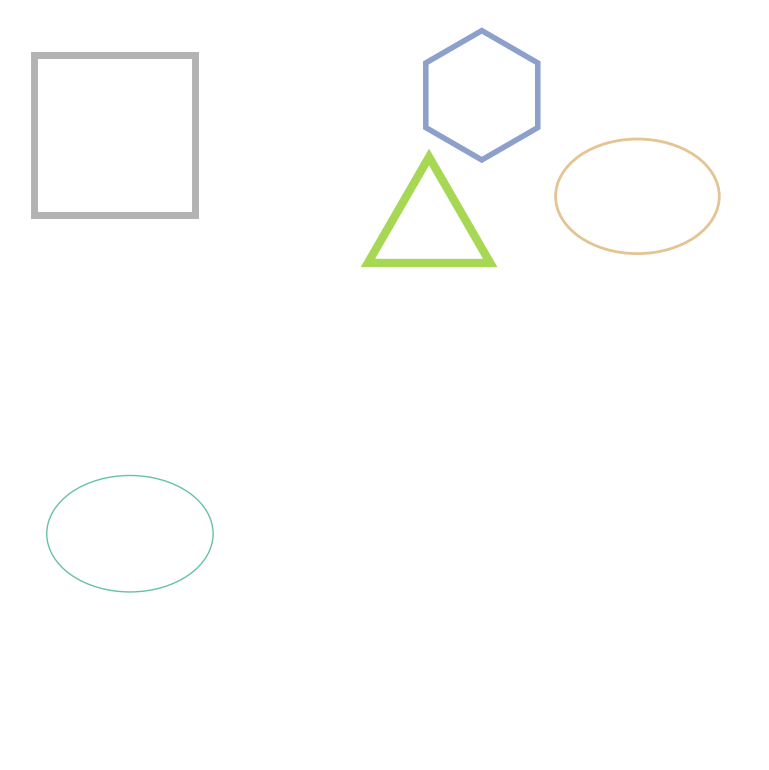[{"shape": "oval", "thickness": 0.5, "radius": 0.54, "center": [0.169, 0.307]}, {"shape": "hexagon", "thickness": 2, "radius": 0.42, "center": [0.626, 0.876]}, {"shape": "triangle", "thickness": 3, "radius": 0.46, "center": [0.557, 0.704]}, {"shape": "oval", "thickness": 1, "radius": 0.53, "center": [0.828, 0.745]}, {"shape": "square", "thickness": 2.5, "radius": 0.52, "center": [0.149, 0.825]}]